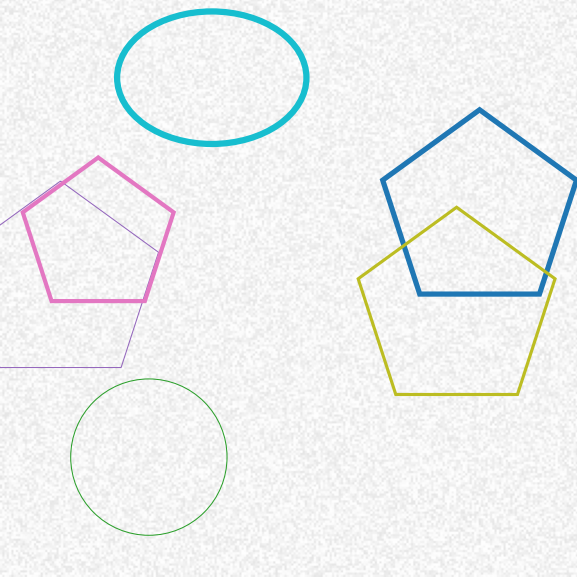[{"shape": "pentagon", "thickness": 2.5, "radius": 0.88, "center": [0.83, 0.633]}, {"shape": "circle", "thickness": 0.5, "radius": 0.68, "center": [0.258, 0.208]}, {"shape": "pentagon", "thickness": 0.5, "radius": 0.89, "center": [0.105, 0.507]}, {"shape": "pentagon", "thickness": 2, "radius": 0.69, "center": [0.17, 0.589]}, {"shape": "pentagon", "thickness": 1.5, "radius": 0.9, "center": [0.791, 0.461]}, {"shape": "oval", "thickness": 3, "radius": 0.82, "center": [0.367, 0.865]}]